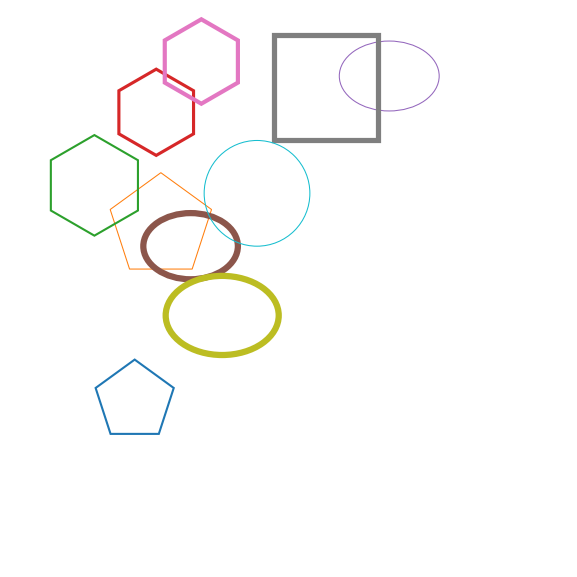[{"shape": "pentagon", "thickness": 1, "radius": 0.36, "center": [0.233, 0.305]}, {"shape": "pentagon", "thickness": 0.5, "radius": 0.46, "center": [0.279, 0.608]}, {"shape": "hexagon", "thickness": 1, "radius": 0.44, "center": [0.163, 0.678]}, {"shape": "hexagon", "thickness": 1.5, "radius": 0.37, "center": [0.271, 0.805]}, {"shape": "oval", "thickness": 0.5, "radius": 0.43, "center": [0.674, 0.868]}, {"shape": "oval", "thickness": 3, "radius": 0.41, "center": [0.33, 0.573]}, {"shape": "hexagon", "thickness": 2, "radius": 0.37, "center": [0.349, 0.893]}, {"shape": "square", "thickness": 2.5, "radius": 0.45, "center": [0.564, 0.848]}, {"shape": "oval", "thickness": 3, "radius": 0.49, "center": [0.385, 0.453]}, {"shape": "circle", "thickness": 0.5, "radius": 0.46, "center": [0.445, 0.664]}]